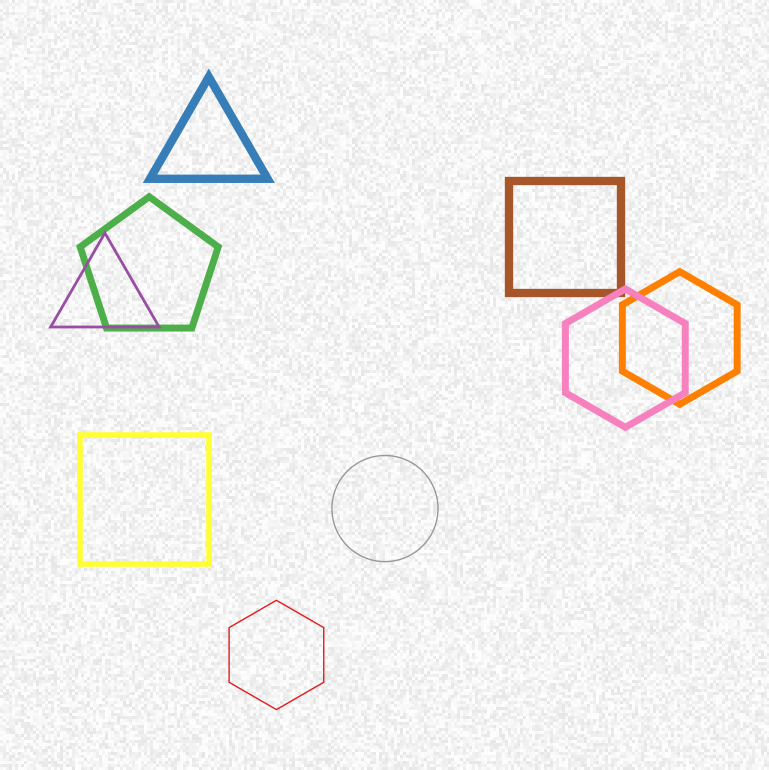[{"shape": "hexagon", "thickness": 0.5, "radius": 0.35, "center": [0.359, 0.149]}, {"shape": "triangle", "thickness": 3, "radius": 0.44, "center": [0.271, 0.812]}, {"shape": "pentagon", "thickness": 2.5, "radius": 0.47, "center": [0.194, 0.65]}, {"shape": "triangle", "thickness": 1, "radius": 0.41, "center": [0.136, 0.616]}, {"shape": "hexagon", "thickness": 2.5, "radius": 0.43, "center": [0.883, 0.561]}, {"shape": "square", "thickness": 2, "radius": 0.42, "center": [0.187, 0.352]}, {"shape": "square", "thickness": 3, "radius": 0.36, "center": [0.733, 0.692]}, {"shape": "hexagon", "thickness": 2.5, "radius": 0.45, "center": [0.812, 0.535]}, {"shape": "circle", "thickness": 0.5, "radius": 0.34, "center": [0.5, 0.34]}]